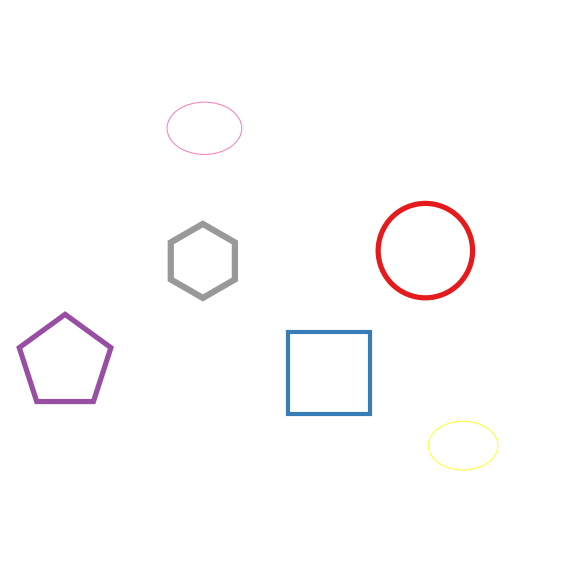[{"shape": "circle", "thickness": 2.5, "radius": 0.41, "center": [0.737, 0.565]}, {"shape": "square", "thickness": 2, "radius": 0.35, "center": [0.57, 0.353]}, {"shape": "pentagon", "thickness": 2.5, "radius": 0.42, "center": [0.113, 0.371]}, {"shape": "oval", "thickness": 0.5, "radius": 0.3, "center": [0.802, 0.227]}, {"shape": "oval", "thickness": 0.5, "radius": 0.32, "center": [0.354, 0.777]}, {"shape": "hexagon", "thickness": 3, "radius": 0.32, "center": [0.351, 0.547]}]